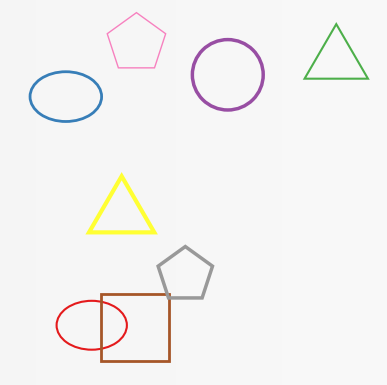[{"shape": "oval", "thickness": 1.5, "radius": 0.45, "center": [0.237, 0.155]}, {"shape": "oval", "thickness": 2, "radius": 0.46, "center": [0.17, 0.749]}, {"shape": "triangle", "thickness": 1.5, "radius": 0.47, "center": [0.868, 0.843]}, {"shape": "circle", "thickness": 2.5, "radius": 0.46, "center": [0.588, 0.806]}, {"shape": "triangle", "thickness": 3, "radius": 0.49, "center": [0.314, 0.445]}, {"shape": "square", "thickness": 2, "radius": 0.43, "center": [0.348, 0.149]}, {"shape": "pentagon", "thickness": 1, "radius": 0.4, "center": [0.352, 0.888]}, {"shape": "pentagon", "thickness": 2.5, "radius": 0.37, "center": [0.478, 0.286]}]